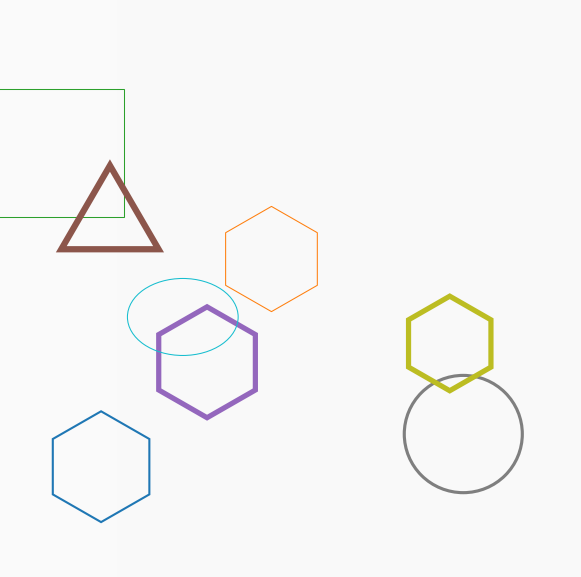[{"shape": "hexagon", "thickness": 1, "radius": 0.48, "center": [0.174, 0.191]}, {"shape": "hexagon", "thickness": 0.5, "radius": 0.46, "center": [0.467, 0.551]}, {"shape": "square", "thickness": 0.5, "radius": 0.55, "center": [0.103, 0.734]}, {"shape": "hexagon", "thickness": 2.5, "radius": 0.48, "center": [0.356, 0.372]}, {"shape": "triangle", "thickness": 3, "radius": 0.48, "center": [0.189, 0.616]}, {"shape": "circle", "thickness": 1.5, "radius": 0.51, "center": [0.797, 0.248]}, {"shape": "hexagon", "thickness": 2.5, "radius": 0.41, "center": [0.774, 0.404]}, {"shape": "oval", "thickness": 0.5, "radius": 0.48, "center": [0.314, 0.45]}]